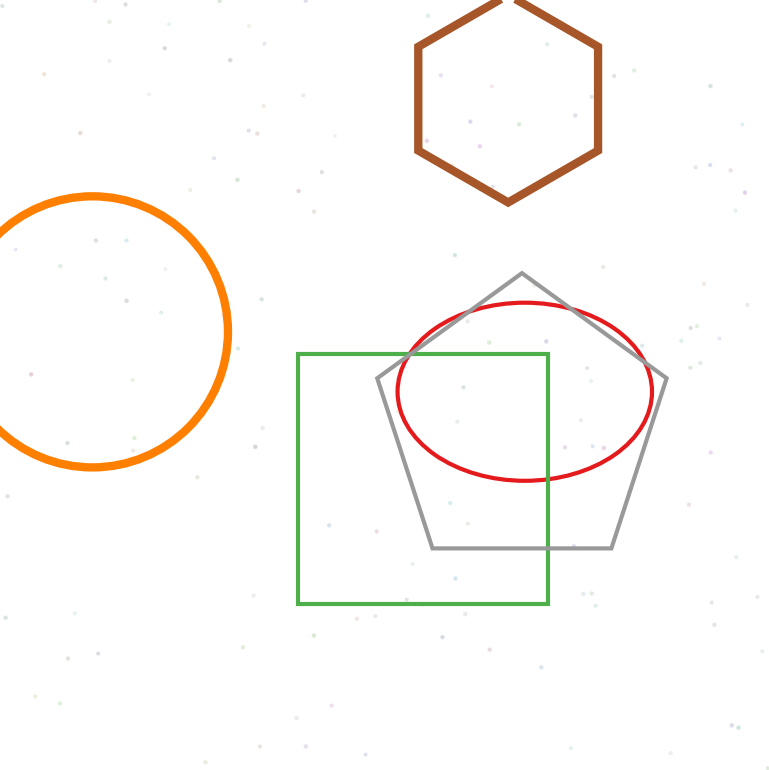[{"shape": "oval", "thickness": 1.5, "radius": 0.83, "center": [0.682, 0.491]}, {"shape": "square", "thickness": 1.5, "radius": 0.81, "center": [0.55, 0.378]}, {"shape": "circle", "thickness": 3, "radius": 0.88, "center": [0.12, 0.569]}, {"shape": "hexagon", "thickness": 3, "radius": 0.67, "center": [0.66, 0.872]}, {"shape": "pentagon", "thickness": 1.5, "radius": 0.99, "center": [0.678, 0.448]}]